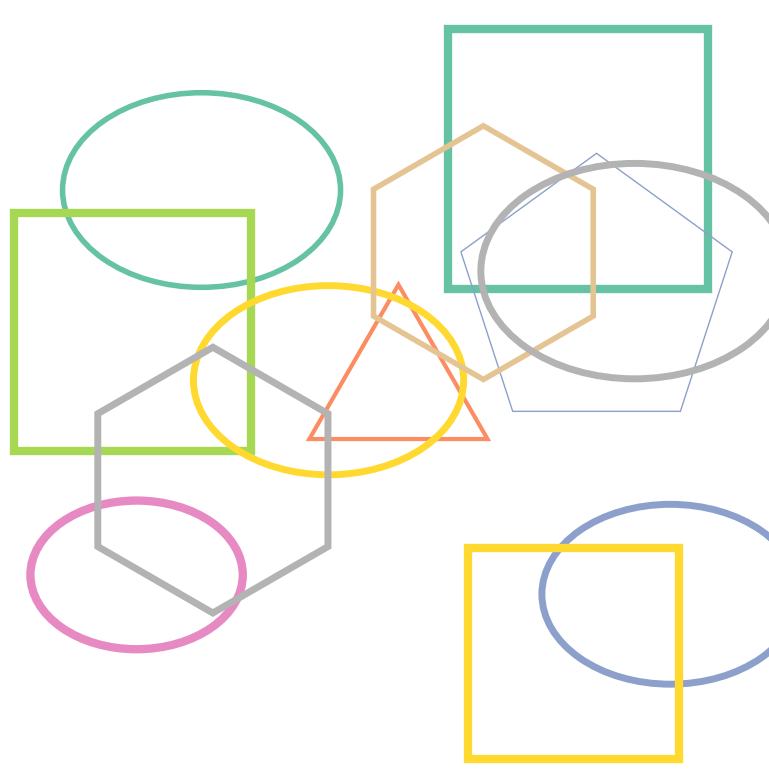[{"shape": "oval", "thickness": 2, "radius": 0.9, "center": [0.262, 0.753]}, {"shape": "square", "thickness": 3, "radius": 0.84, "center": [0.75, 0.793]}, {"shape": "triangle", "thickness": 1.5, "radius": 0.67, "center": [0.517, 0.497]}, {"shape": "pentagon", "thickness": 0.5, "radius": 0.93, "center": [0.775, 0.616]}, {"shape": "oval", "thickness": 2.5, "radius": 0.83, "center": [0.871, 0.228]}, {"shape": "oval", "thickness": 3, "radius": 0.69, "center": [0.177, 0.253]}, {"shape": "square", "thickness": 3, "radius": 0.77, "center": [0.172, 0.569]}, {"shape": "oval", "thickness": 2.5, "radius": 0.88, "center": [0.427, 0.506]}, {"shape": "square", "thickness": 3, "radius": 0.69, "center": [0.745, 0.152]}, {"shape": "hexagon", "thickness": 2, "radius": 0.82, "center": [0.628, 0.672]}, {"shape": "oval", "thickness": 2.5, "radius": 1.0, "center": [0.824, 0.648]}, {"shape": "hexagon", "thickness": 2.5, "radius": 0.86, "center": [0.276, 0.376]}]